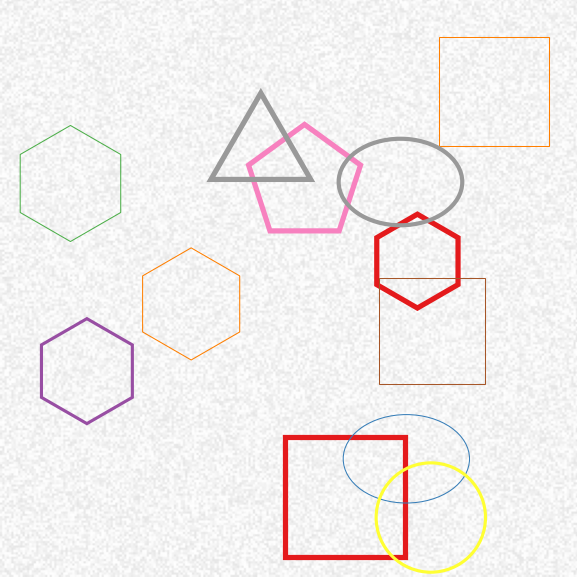[{"shape": "square", "thickness": 2.5, "radius": 0.52, "center": [0.598, 0.139]}, {"shape": "hexagon", "thickness": 2.5, "radius": 0.41, "center": [0.723, 0.547]}, {"shape": "oval", "thickness": 0.5, "radius": 0.55, "center": [0.704, 0.205]}, {"shape": "hexagon", "thickness": 0.5, "radius": 0.5, "center": [0.122, 0.681]}, {"shape": "hexagon", "thickness": 1.5, "radius": 0.45, "center": [0.15, 0.356]}, {"shape": "hexagon", "thickness": 0.5, "radius": 0.49, "center": [0.331, 0.473]}, {"shape": "square", "thickness": 0.5, "radius": 0.48, "center": [0.855, 0.84]}, {"shape": "circle", "thickness": 1.5, "radius": 0.47, "center": [0.746, 0.103]}, {"shape": "square", "thickness": 0.5, "radius": 0.46, "center": [0.749, 0.427]}, {"shape": "pentagon", "thickness": 2.5, "radius": 0.51, "center": [0.527, 0.682]}, {"shape": "triangle", "thickness": 2.5, "radius": 0.5, "center": [0.452, 0.738]}, {"shape": "oval", "thickness": 2, "radius": 0.54, "center": [0.693, 0.684]}]